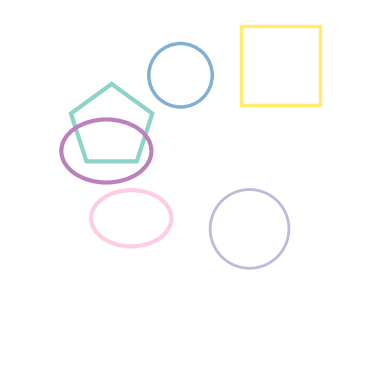[{"shape": "pentagon", "thickness": 3, "radius": 0.56, "center": [0.29, 0.671]}, {"shape": "circle", "thickness": 2, "radius": 0.51, "center": [0.648, 0.405]}, {"shape": "circle", "thickness": 2.5, "radius": 0.41, "center": [0.469, 0.804]}, {"shape": "oval", "thickness": 3, "radius": 0.52, "center": [0.341, 0.433]}, {"shape": "oval", "thickness": 3, "radius": 0.58, "center": [0.276, 0.608]}, {"shape": "square", "thickness": 2.5, "radius": 0.51, "center": [0.728, 0.829]}]